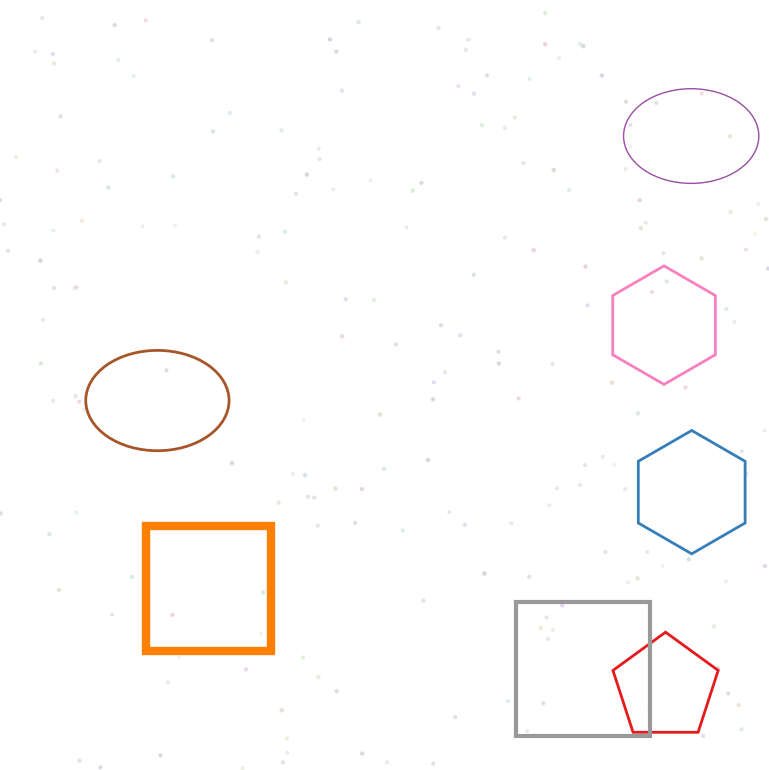[{"shape": "pentagon", "thickness": 1, "radius": 0.36, "center": [0.864, 0.107]}, {"shape": "hexagon", "thickness": 1, "radius": 0.4, "center": [0.898, 0.361]}, {"shape": "oval", "thickness": 0.5, "radius": 0.44, "center": [0.898, 0.823]}, {"shape": "square", "thickness": 3, "radius": 0.41, "center": [0.27, 0.236]}, {"shape": "oval", "thickness": 1, "radius": 0.47, "center": [0.204, 0.48]}, {"shape": "hexagon", "thickness": 1, "radius": 0.38, "center": [0.862, 0.578]}, {"shape": "square", "thickness": 1.5, "radius": 0.44, "center": [0.757, 0.131]}]